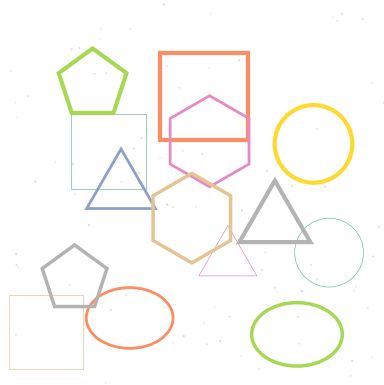[{"shape": "circle", "thickness": 0.5, "radius": 0.45, "center": [0.855, 0.344]}, {"shape": "square", "thickness": 0.5, "radius": 0.49, "center": [0.281, 0.607]}, {"shape": "square", "thickness": 3, "radius": 0.57, "center": [0.529, 0.749]}, {"shape": "oval", "thickness": 2, "radius": 0.56, "center": [0.337, 0.174]}, {"shape": "triangle", "thickness": 2, "radius": 0.52, "center": [0.314, 0.51]}, {"shape": "hexagon", "thickness": 2, "radius": 0.59, "center": [0.544, 0.633]}, {"shape": "triangle", "thickness": 0.5, "radius": 0.44, "center": [0.592, 0.327]}, {"shape": "pentagon", "thickness": 3, "radius": 0.46, "center": [0.241, 0.782]}, {"shape": "oval", "thickness": 2.5, "radius": 0.59, "center": [0.771, 0.132]}, {"shape": "circle", "thickness": 3, "radius": 0.5, "center": [0.814, 0.626]}, {"shape": "square", "thickness": 0.5, "radius": 0.48, "center": [0.12, 0.137]}, {"shape": "hexagon", "thickness": 2.5, "radius": 0.58, "center": [0.498, 0.433]}, {"shape": "triangle", "thickness": 3, "radius": 0.53, "center": [0.714, 0.424]}, {"shape": "pentagon", "thickness": 2.5, "radius": 0.44, "center": [0.194, 0.275]}]